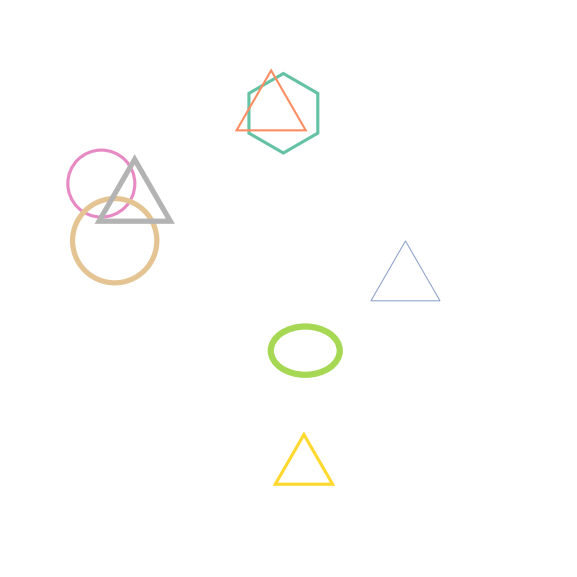[{"shape": "hexagon", "thickness": 1.5, "radius": 0.34, "center": [0.491, 0.803]}, {"shape": "triangle", "thickness": 1, "radius": 0.35, "center": [0.47, 0.808]}, {"shape": "triangle", "thickness": 0.5, "radius": 0.35, "center": [0.702, 0.513]}, {"shape": "circle", "thickness": 1.5, "radius": 0.29, "center": [0.175, 0.681]}, {"shape": "oval", "thickness": 3, "radius": 0.3, "center": [0.529, 0.392]}, {"shape": "triangle", "thickness": 1.5, "radius": 0.29, "center": [0.526, 0.189]}, {"shape": "circle", "thickness": 2.5, "radius": 0.36, "center": [0.199, 0.582]}, {"shape": "triangle", "thickness": 2.5, "radius": 0.36, "center": [0.233, 0.652]}]